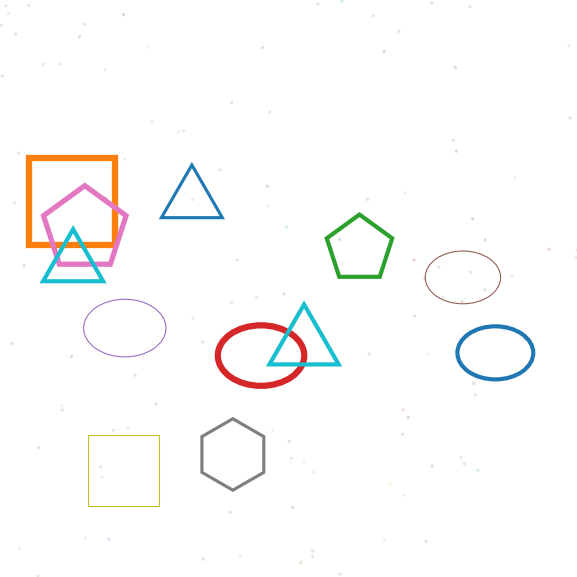[{"shape": "oval", "thickness": 2, "radius": 0.33, "center": [0.858, 0.388]}, {"shape": "triangle", "thickness": 1.5, "radius": 0.3, "center": [0.332, 0.653]}, {"shape": "square", "thickness": 3, "radius": 0.37, "center": [0.125, 0.65]}, {"shape": "pentagon", "thickness": 2, "radius": 0.3, "center": [0.622, 0.568]}, {"shape": "oval", "thickness": 3, "radius": 0.37, "center": [0.452, 0.383]}, {"shape": "oval", "thickness": 0.5, "radius": 0.36, "center": [0.216, 0.431]}, {"shape": "oval", "thickness": 0.5, "radius": 0.33, "center": [0.802, 0.519]}, {"shape": "pentagon", "thickness": 2.5, "radius": 0.38, "center": [0.147, 0.602]}, {"shape": "hexagon", "thickness": 1.5, "radius": 0.31, "center": [0.403, 0.212]}, {"shape": "square", "thickness": 0.5, "radius": 0.31, "center": [0.214, 0.185]}, {"shape": "triangle", "thickness": 2, "radius": 0.35, "center": [0.526, 0.403]}, {"shape": "triangle", "thickness": 2, "radius": 0.3, "center": [0.127, 0.542]}]